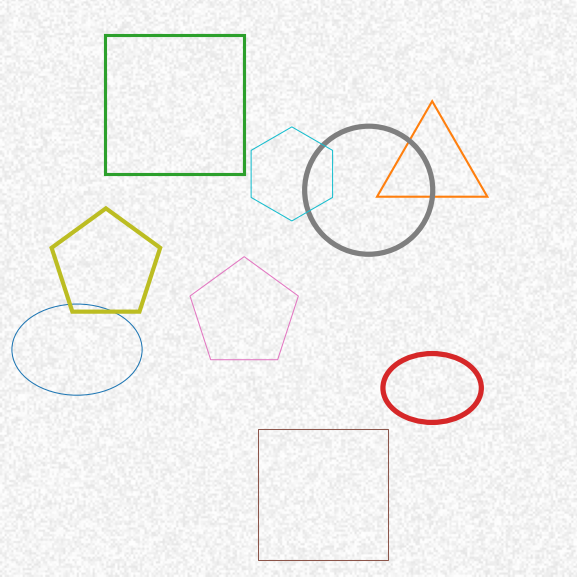[{"shape": "oval", "thickness": 0.5, "radius": 0.56, "center": [0.133, 0.394]}, {"shape": "triangle", "thickness": 1, "radius": 0.55, "center": [0.748, 0.714]}, {"shape": "square", "thickness": 1.5, "radius": 0.6, "center": [0.302, 0.818]}, {"shape": "oval", "thickness": 2.5, "radius": 0.43, "center": [0.748, 0.327]}, {"shape": "square", "thickness": 0.5, "radius": 0.56, "center": [0.559, 0.143]}, {"shape": "pentagon", "thickness": 0.5, "radius": 0.49, "center": [0.423, 0.456]}, {"shape": "circle", "thickness": 2.5, "radius": 0.55, "center": [0.638, 0.67]}, {"shape": "pentagon", "thickness": 2, "radius": 0.49, "center": [0.183, 0.539]}, {"shape": "hexagon", "thickness": 0.5, "radius": 0.41, "center": [0.505, 0.698]}]